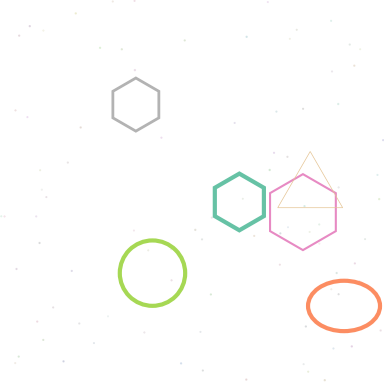[{"shape": "hexagon", "thickness": 3, "radius": 0.37, "center": [0.622, 0.475]}, {"shape": "oval", "thickness": 3, "radius": 0.47, "center": [0.894, 0.205]}, {"shape": "hexagon", "thickness": 1.5, "radius": 0.49, "center": [0.787, 0.449]}, {"shape": "circle", "thickness": 3, "radius": 0.42, "center": [0.396, 0.291]}, {"shape": "triangle", "thickness": 0.5, "radius": 0.49, "center": [0.806, 0.509]}, {"shape": "hexagon", "thickness": 2, "radius": 0.34, "center": [0.353, 0.728]}]